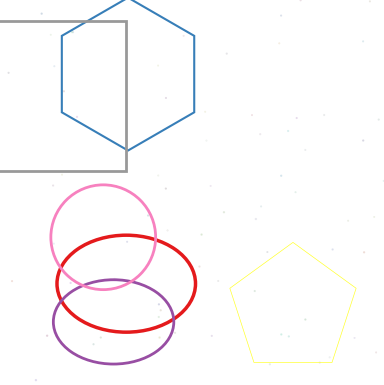[{"shape": "oval", "thickness": 2.5, "radius": 0.9, "center": [0.328, 0.263]}, {"shape": "hexagon", "thickness": 1.5, "radius": 0.99, "center": [0.333, 0.808]}, {"shape": "oval", "thickness": 2, "radius": 0.78, "center": [0.295, 0.164]}, {"shape": "pentagon", "thickness": 0.5, "radius": 0.86, "center": [0.761, 0.198]}, {"shape": "circle", "thickness": 2, "radius": 0.68, "center": [0.268, 0.384]}, {"shape": "square", "thickness": 2, "radius": 0.98, "center": [0.132, 0.751]}]